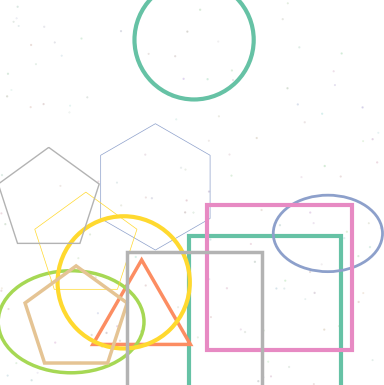[{"shape": "square", "thickness": 3, "radius": 0.98, "center": [0.688, 0.19]}, {"shape": "circle", "thickness": 3, "radius": 0.77, "center": [0.504, 0.896]}, {"shape": "triangle", "thickness": 2.5, "radius": 0.73, "center": [0.368, 0.179]}, {"shape": "oval", "thickness": 2, "radius": 0.71, "center": [0.852, 0.394]}, {"shape": "hexagon", "thickness": 0.5, "radius": 0.82, "center": [0.404, 0.515]}, {"shape": "square", "thickness": 3, "radius": 0.94, "center": [0.725, 0.28]}, {"shape": "oval", "thickness": 2.5, "radius": 0.95, "center": [0.185, 0.164]}, {"shape": "pentagon", "thickness": 0.5, "radius": 0.7, "center": [0.223, 0.361]}, {"shape": "circle", "thickness": 3, "radius": 0.86, "center": [0.321, 0.267]}, {"shape": "pentagon", "thickness": 2.5, "radius": 0.7, "center": [0.198, 0.17]}, {"shape": "square", "thickness": 2.5, "radius": 0.88, "center": [0.505, 0.17]}, {"shape": "pentagon", "thickness": 1, "radius": 0.69, "center": [0.127, 0.479]}]